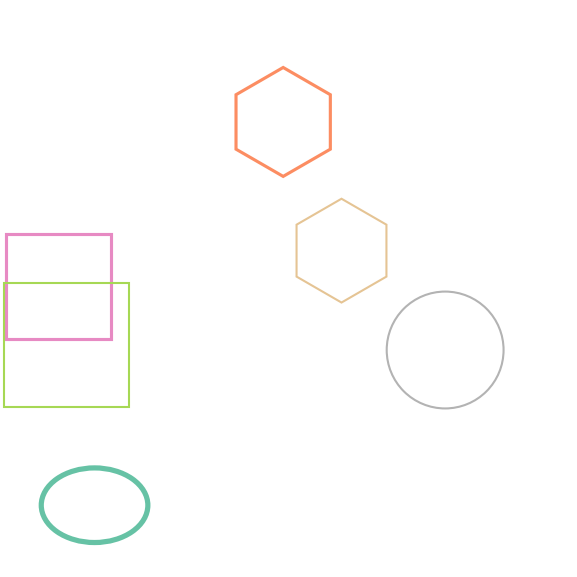[{"shape": "oval", "thickness": 2.5, "radius": 0.46, "center": [0.164, 0.124]}, {"shape": "hexagon", "thickness": 1.5, "radius": 0.47, "center": [0.49, 0.788]}, {"shape": "square", "thickness": 1.5, "radius": 0.46, "center": [0.101, 0.503]}, {"shape": "square", "thickness": 1, "radius": 0.54, "center": [0.115, 0.402]}, {"shape": "hexagon", "thickness": 1, "radius": 0.45, "center": [0.591, 0.565]}, {"shape": "circle", "thickness": 1, "radius": 0.51, "center": [0.771, 0.393]}]